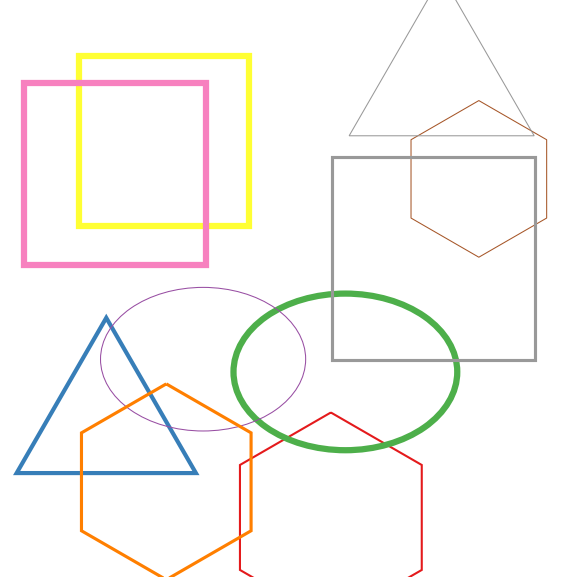[{"shape": "hexagon", "thickness": 1, "radius": 0.91, "center": [0.573, 0.103]}, {"shape": "triangle", "thickness": 2, "radius": 0.9, "center": [0.184, 0.27]}, {"shape": "oval", "thickness": 3, "radius": 0.97, "center": [0.598, 0.355]}, {"shape": "oval", "thickness": 0.5, "radius": 0.89, "center": [0.352, 0.377]}, {"shape": "hexagon", "thickness": 1.5, "radius": 0.85, "center": [0.288, 0.165]}, {"shape": "square", "thickness": 3, "radius": 0.74, "center": [0.284, 0.755]}, {"shape": "hexagon", "thickness": 0.5, "radius": 0.68, "center": [0.829, 0.689]}, {"shape": "square", "thickness": 3, "radius": 0.79, "center": [0.199, 0.698]}, {"shape": "square", "thickness": 1.5, "radius": 0.88, "center": [0.75, 0.551]}, {"shape": "triangle", "thickness": 0.5, "radius": 0.92, "center": [0.765, 0.857]}]